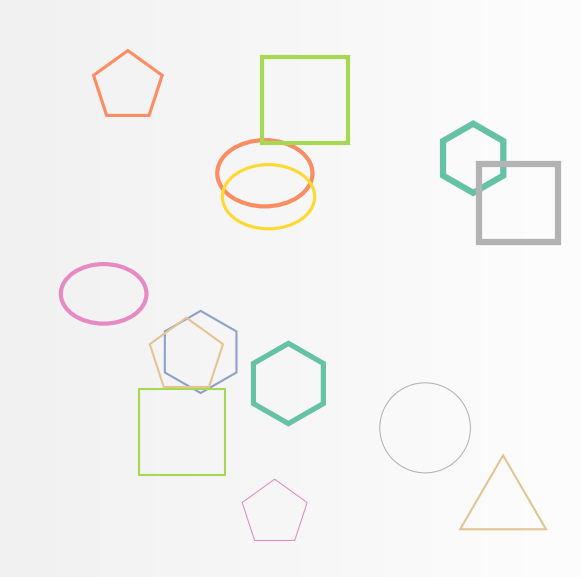[{"shape": "hexagon", "thickness": 3, "radius": 0.3, "center": [0.814, 0.725]}, {"shape": "hexagon", "thickness": 2.5, "radius": 0.35, "center": [0.496, 0.335]}, {"shape": "oval", "thickness": 2, "radius": 0.41, "center": [0.456, 0.699]}, {"shape": "pentagon", "thickness": 1.5, "radius": 0.31, "center": [0.22, 0.849]}, {"shape": "hexagon", "thickness": 1, "radius": 0.36, "center": [0.345, 0.39]}, {"shape": "oval", "thickness": 2, "radius": 0.37, "center": [0.178, 0.49]}, {"shape": "pentagon", "thickness": 0.5, "radius": 0.29, "center": [0.473, 0.111]}, {"shape": "square", "thickness": 2, "radius": 0.37, "center": [0.524, 0.826]}, {"shape": "square", "thickness": 1, "radius": 0.37, "center": [0.313, 0.251]}, {"shape": "oval", "thickness": 1.5, "radius": 0.4, "center": [0.462, 0.658]}, {"shape": "triangle", "thickness": 1, "radius": 0.43, "center": [0.866, 0.125]}, {"shape": "pentagon", "thickness": 1, "radius": 0.33, "center": [0.321, 0.383]}, {"shape": "circle", "thickness": 0.5, "radius": 0.39, "center": [0.731, 0.258]}, {"shape": "square", "thickness": 3, "radius": 0.34, "center": [0.892, 0.647]}]